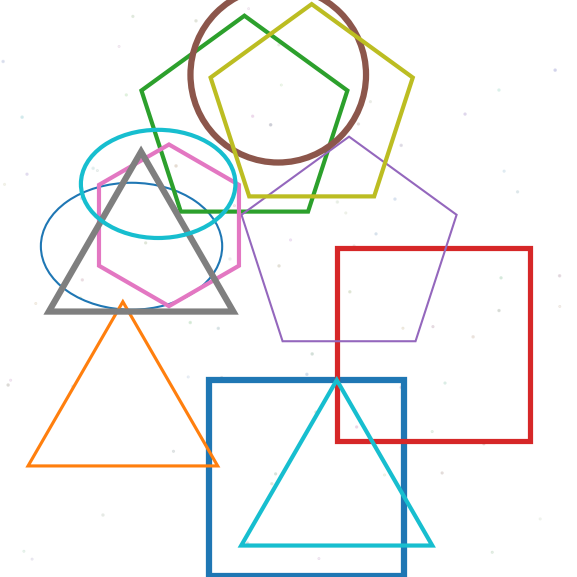[{"shape": "square", "thickness": 3, "radius": 0.85, "center": [0.531, 0.172]}, {"shape": "oval", "thickness": 1, "radius": 0.78, "center": [0.228, 0.573]}, {"shape": "triangle", "thickness": 1.5, "radius": 0.95, "center": [0.213, 0.287]}, {"shape": "pentagon", "thickness": 2, "radius": 0.94, "center": [0.423, 0.784]}, {"shape": "square", "thickness": 2.5, "radius": 0.83, "center": [0.751, 0.402]}, {"shape": "pentagon", "thickness": 1, "radius": 0.98, "center": [0.604, 0.567]}, {"shape": "circle", "thickness": 3, "radius": 0.76, "center": [0.482, 0.87]}, {"shape": "hexagon", "thickness": 2, "radius": 0.7, "center": [0.293, 0.609]}, {"shape": "triangle", "thickness": 3, "radius": 0.92, "center": [0.244, 0.552]}, {"shape": "pentagon", "thickness": 2, "radius": 0.92, "center": [0.54, 0.808]}, {"shape": "oval", "thickness": 2, "radius": 0.67, "center": [0.274, 0.681]}, {"shape": "triangle", "thickness": 2, "radius": 0.96, "center": [0.583, 0.15]}]